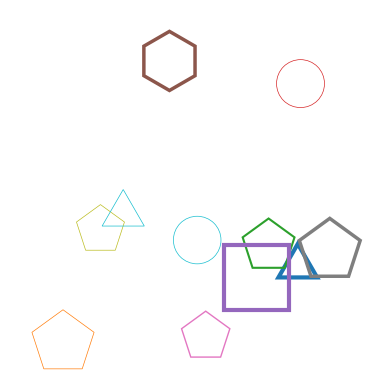[{"shape": "triangle", "thickness": 3, "radius": 0.29, "center": [0.773, 0.308]}, {"shape": "pentagon", "thickness": 0.5, "radius": 0.42, "center": [0.164, 0.111]}, {"shape": "pentagon", "thickness": 1.5, "radius": 0.35, "center": [0.698, 0.362]}, {"shape": "circle", "thickness": 0.5, "radius": 0.31, "center": [0.781, 0.783]}, {"shape": "square", "thickness": 3, "radius": 0.42, "center": [0.666, 0.279]}, {"shape": "hexagon", "thickness": 2.5, "radius": 0.38, "center": [0.44, 0.842]}, {"shape": "pentagon", "thickness": 1, "radius": 0.33, "center": [0.534, 0.126]}, {"shape": "pentagon", "thickness": 2.5, "radius": 0.42, "center": [0.857, 0.35]}, {"shape": "pentagon", "thickness": 0.5, "radius": 0.33, "center": [0.261, 0.403]}, {"shape": "circle", "thickness": 0.5, "radius": 0.31, "center": [0.512, 0.376]}, {"shape": "triangle", "thickness": 0.5, "radius": 0.32, "center": [0.32, 0.444]}]